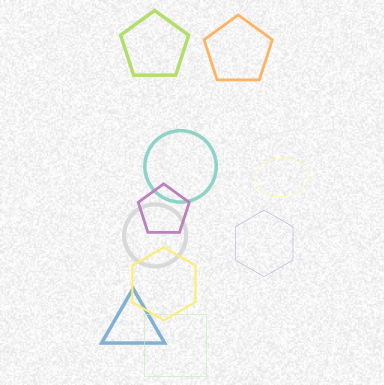[{"shape": "circle", "thickness": 2.5, "radius": 0.46, "center": [0.469, 0.568]}, {"shape": "oval", "thickness": 0.5, "radius": 0.36, "center": [0.731, 0.539]}, {"shape": "hexagon", "thickness": 0.5, "radius": 0.43, "center": [0.686, 0.368]}, {"shape": "triangle", "thickness": 2.5, "radius": 0.47, "center": [0.346, 0.156]}, {"shape": "pentagon", "thickness": 2, "radius": 0.47, "center": [0.619, 0.868]}, {"shape": "pentagon", "thickness": 2.5, "radius": 0.46, "center": [0.402, 0.88]}, {"shape": "circle", "thickness": 3, "radius": 0.4, "center": [0.403, 0.389]}, {"shape": "pentagon", "thickness": 2, "radius": 0.35, "center": [0.425, 0.453]}, {"shape": "square", "thickness": 0.5, "radius": 0.4, "center": [0.456, 0.104]}, {"shape": "hexagon", "thickness": 1.5, "radius": 0.47, "center": [0.426, 0.263]}]